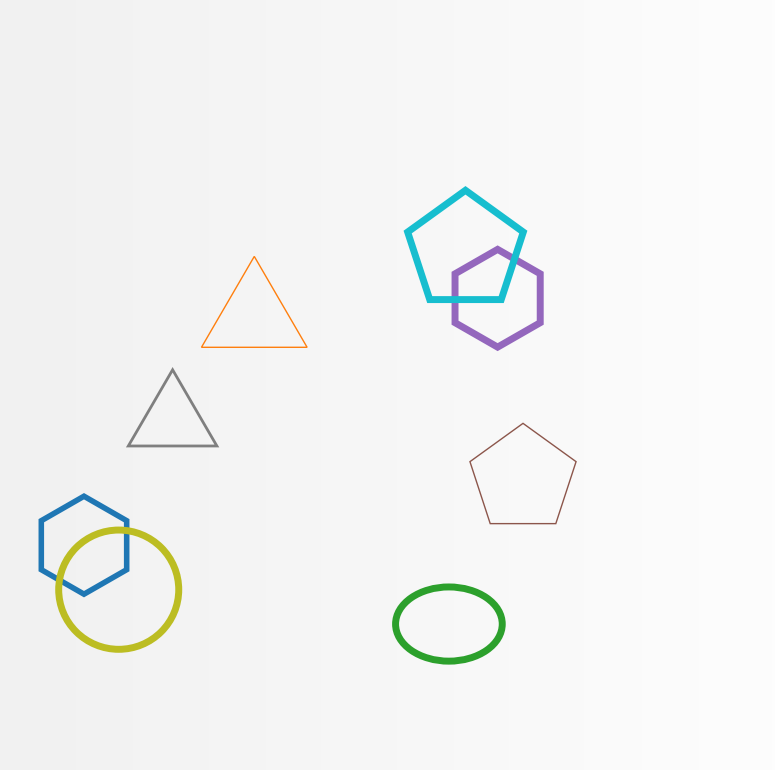[{"shape": "hexagon", "thickness": 2, "radius": 0.32, "center": [0.108, 0.292]}, {"shape": "triangle", "thickness": 0.5, "radius": 0.39, "center": [0.328, 0.588]}, {"shape": "oval", "thickness": 2.5, "radius": 0.34, "center": [0.579, 0.19]}, {"shape": "hexagon", "thickness": 2.5, "radius": 0.32, "center": [0.642, 0.613]}, {"shape": "pentagon", "thickness": 0.5, "radius": 0.36, "center": [0.675, 0.378]}, {"shape": "triangle", "thickness": 1, "radius": 0.33, "center": [0.223, 0.454]}, {"shape": "circle", "thickness": 2.5, "radius": 0.39, "center": [0.153, 0.234]}, {"shape": "pentagon", "thickness": 2.5, "radius": 0.39, "center": [0.601, 0.674]}]